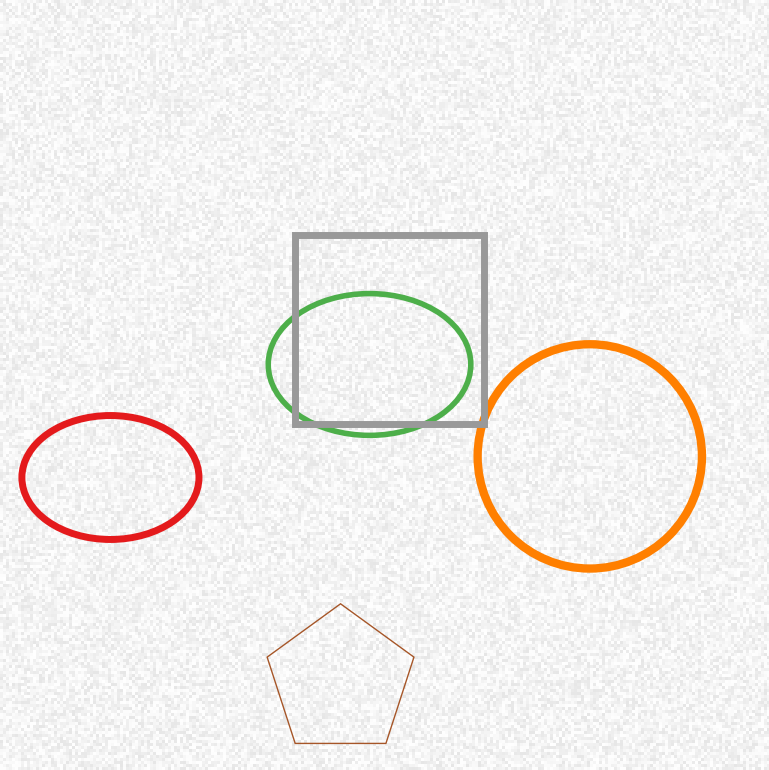[{"shape": "oval", "thickness": 2.5, "radius": 0.57, "center": [0.143, 0.38]}, {"shape": "oval", "thickness": 2, "radius": 0.66, "center": [0.48, 0.527]}, {"shape": "circle", "thickness": 3, "radius": 0.73, "center": [0.766, 0.407]}, {"shape": "pentagon", "thickness": 0.5, "radius": 0.5, "center": [0.442, 0.116]}, {"shape": "square", "thickness": 2.5, "radius": 0.61, "center": [0.506, 0.572]}]